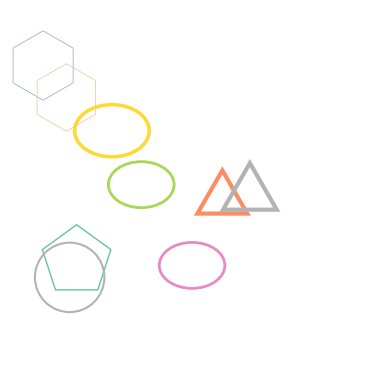[{"shape": "pentagon", "thickness": 1, "radius": 0.47, "center": [0.199, 0.323]}, {"shape": "triangle", "thickness": 3, "radius": 0.37, "center": [0.578, 0.483]}, {"shape": "hexagon", "thickness": 0.5, "radius": 0.45, "center": [0.112, 0.83]}, {"shape": "oval", "thickness": 2, "radius": 0.43, "center": [0.499, 0.311]}, {"shape": "oval", "thickness": 2, "radius": 0.43, "center": [0.367, 0.52]}, {"shape": "oval", "thickness": 2.5, "radius": 0.48, "center": [0.291, 0.66]}, {"shape": "hexagon", "thickness": 0.5, "radius": 0.44, "center": [0.172, 0.747]}, {"shape": "circle", "thickness": 1.5, "radius": 0.45, "center": [0.181, 0.28]}, {"shape": "triangle", "thickness": 3, "radius": 0.4, "center": [0.649, 0.496]}]